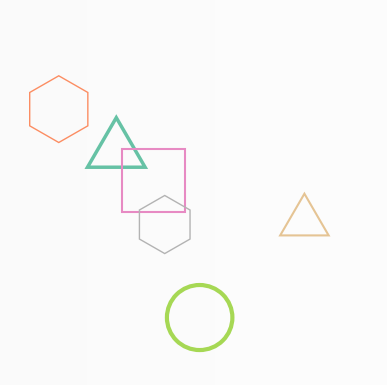[{"shape": "triangle", "thickness": 2.5, "radius": 0.43, "center": [0.3, 0.609]}, {"shape": "hexagon", "thickness": 1, "radius": 0.43, "center": [0.152, 0.716]}, {"shape": "square", "thickness": 1.5, "radius": 0.41, "center": [0.396, 0.531]}, {"shape": "circle", "thickness": 3, "radius": 0.42, "center": [0.515, 0.175]}, {"shape": "triangle", "thickness": 1.5, "radius": 0.36, "center": [0.786, 0.425]}, {"shape": "hexagon", "thickness": 1, "radius": 0.38, "center": [0.425, 0.417]}]